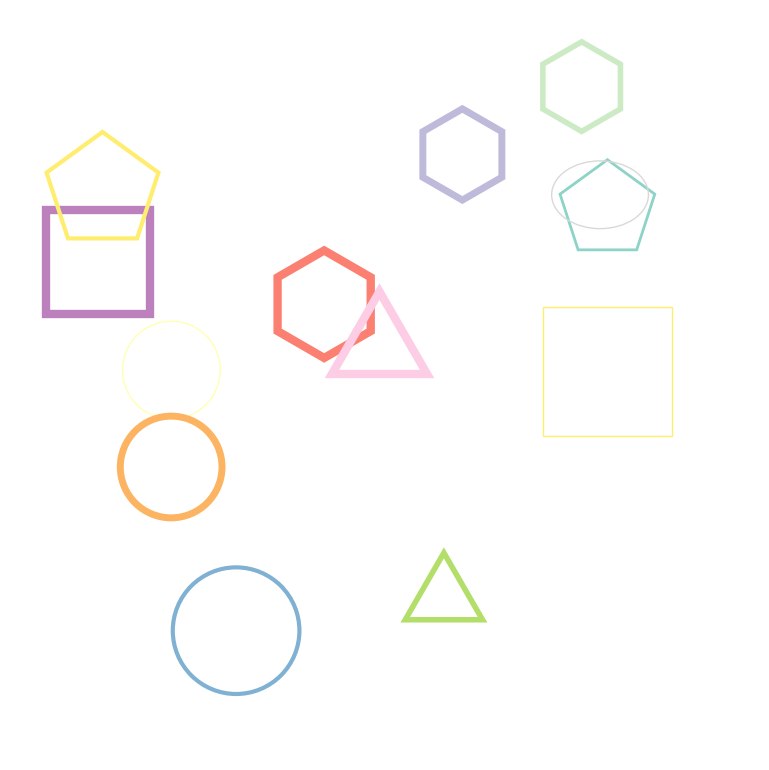[{"shape": "pentagon", "thickness": 1, "radius": 0.32, "center": [0.789, 0.728]}, {"shape": "circle", "thickness": 0.5, "radius": 0.32, "center": [0.223, 0.519]}, {"shape": "hexagon", "thickness": 2.5, "radius": 0.3, "center": [0.6, 0.799]}, {"shape": "hexagon", "thickness": 3, "radius": 0.35, "center": [0.421, 0.605]}, {"shape": "circle", "thickness": 1.5, "radius": 0.41, "center": [0.307, 0.181]}, {"shape": "circle", "thickness": 2.5, "radius": 0.33, "center": [0.222, 0.394]}, {"shape": "triangle", "thickness": 2, "radius": 0.29, "center": [0.576, 0.224]}, {"shape": "triangle", "thickness": 3, "radius": 0.36, "center": [0.493, 0.55]}, {"shape": "oval", "thickness": 0.5, "radius": 0.31, "center": [0.779, 0.747]}, {"shape": "square", "thickness": 3, "radius": 0.34, "center": [0.127, 0.66]}, {"shape": "hexagon", "thickness": 2, "radius": 0.29, "center": [0.755, 0.888]}, {"shape": "square", "thickness": 0.5, "radius": 0.42, "center": [0.789, 0.518]}, {"shape": "pentagon", "thickness": 1.5, "radius": 0.38, "center": [0.133, 0.752]}]